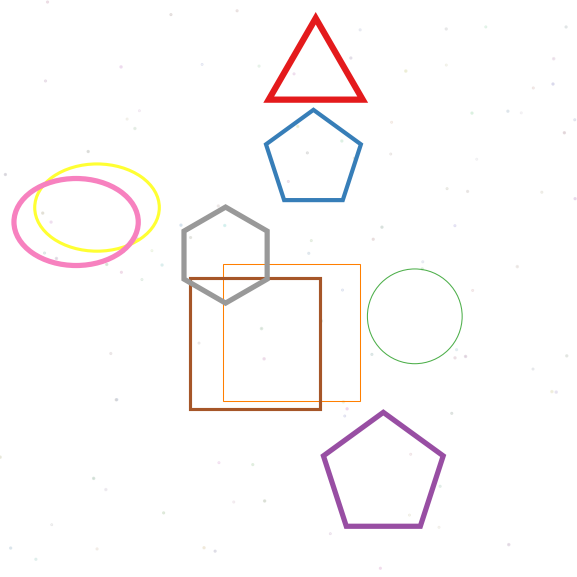[{"shape": "triangle", "thickness": 3, "radius": 0.47, "center": [0.547, 0.874]}, {"shape": "pentagon", "thickness": 2, "radius": 0.43, "center": [0.543, 0.723]}, {"shape": "circle", "thickness": 0.5, "radius": 0.41, "center": [0.718, 0.451]}, {"shape": "pentagon", "thickness": 2.5, "radius": 0.55, "center": [0.664, 0.176]}, {"shape": "square", "thickness": 0.5, "radius": 0.59, "center": [0.504, 0.423]}, {"shape": "oval", "thickness": 1.5, "radius": 0.54, "center": [0.168, 0.64]}, {"shape": "square", "thickness": 1.5, "radius": 0.57, "center": [0.442, 0.404]}, {"shape": "oval", "thickness": 2.5, "radius": 0.54, "center": [0.132, 0.615]}, {"shape": "hexagon", "thickness": 2.5, "radius": 0.42, "center": [0.391, 0.557]}]